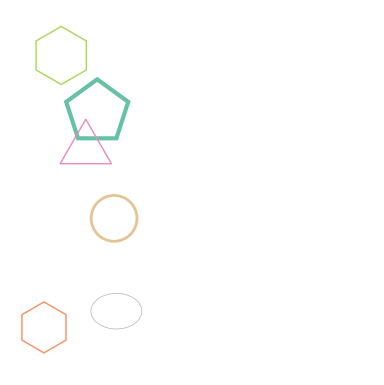[{"shape": "pentagon", "thickness": 3, "radius": 0.42, "center": [0.252, 0.709]}, {"shape": "hexagon", "thickness": 1, "radius": 0.33, "center": [0.114, 0.15]}, {"shape": "triangle", "thickness": 1, "radius": 0.38, "center": [0.223, 0.613]}, {"shape": "hexagon", "thickness": 1, "radius": 0.38, "center": [0.159, 0.856]}, {"shape": "circle", "thickness": 2, "radius": 0.3, "center": [0.296, 0.433]}, {"shape": "oval", "thickness": 0.5, "radius": 0.33, "center": [0.302, 0.192]}]